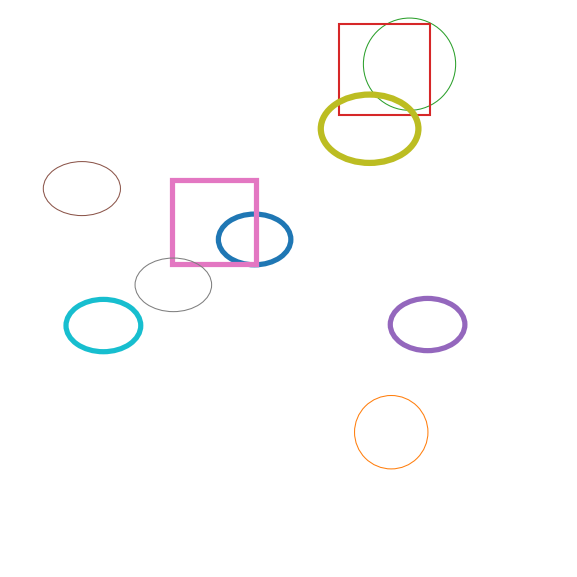[{"shape": "oval", "thickness": 2.5, "radius": 0.31, "center": [0.441, 0.585]}, {"shape": "circle", "thickness": 0.5, "radius": 0.32, "center": [0.677, 0.251]}, {"shape": "circle", "thickness": 0.5, "radius": 0.4, "center": [0.709, 0.888]}, {"shape": "square", "thickness": 1, "radius": 0.4, "center": [0.666, 0.879]}, {"shape": "oval", "thickness": 2.5, "radius": 0.32, "center": [0.74, 0.437]}, {"shape": "oval", "thickness": 0.5, "radius": 0.33, "center": [0.142, 0.673]}, {"shape": "square", "thickness": 2.5, "radius": 0.36, "center": [0.371, 0.615]}, {"shape": "oval", "thickness": 0.5, "radius": 0.33, "center": [0.3, 0.506]}, {"shape": "oval", "thickness": 3, "radius": 0.42, "center": [0.64, 0.776]}, {"shape": "oval", "thickness": 2.5, "radius": 0.32, "center": [0.179, 0.435]}]